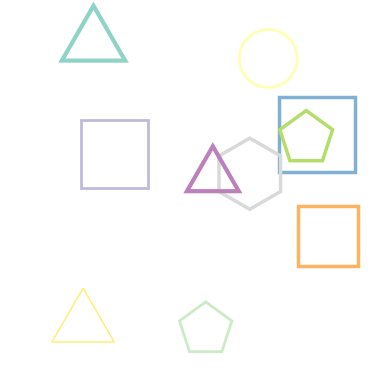[{"shape": "triangle", "thickness": 3, "radius": 0.47, "center": [0.243, 0.89]}, {"shape": "circle", "thickness": 2, "radius": 0.38, "center": [0.697, 0.848]}, {"shape": "square", "thickness": 2, "radius": 0.44, "center": [0.297, 0.6]}, {"shape": "square", "thickness": 2.5, "radius": 0.49, "center": [0.823, 0.651]}, {"shape": "square", "thickness": 2.5, "radius": 0.39, "center": [0.851, 0.386]}, {"shape": "pentagon", "thickness": 2.5, "radius": 0.36, "center": [0.795, 0.641]}, {"shape": "hexagon", "thickness": 2.5, "radius": 0.46, "center": [0.649, 0.549]}, {"shape": "triangle", "thickness": 3, "radius": 0.39, "center": [0.553, 0.542]}, {"shape": "pentagon", "thickness": 2, "radius": 0.36, "center": [0.534, 0.144]}, {"shape": "triangle", "thickness": 1, "radius": 0.47, "center": [0.216, 0.158]}]